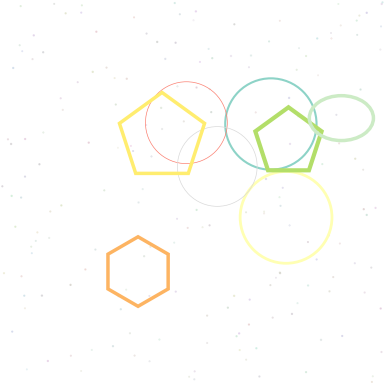[{"shape": "circle", "thickness": 1.5, "radius": 0.59, "center": [0.704, 0.678]}, {"shape": "circle", "thickness": 2, "radius": 0.6, "center": [0.743, 0.435]}, {"shape": "circle", "thickness": 0.5, "radius": 0.53, "center": [0.484, 0.681]}, {"shape": "hexagon", "thickness": 2.5, "radius": 0.45, "center": [0.359, 0.295]}, {"shape": "pentagon", "thickness": 3, "radius": 0.45, "center": [0.749, 0.631]}, {"shape": "circle", "thickness": 0.5, "radius": 0.52, "center": [0.564, 0.568]}, {"shape": "oval", "thickness": 2.5, "radius": 0.42, "center": [0.887, 0.693]}, {"shape": "pentagon", "thickness": 2.5, "radius": 0.58, "center": [0.421, 0.644]}]